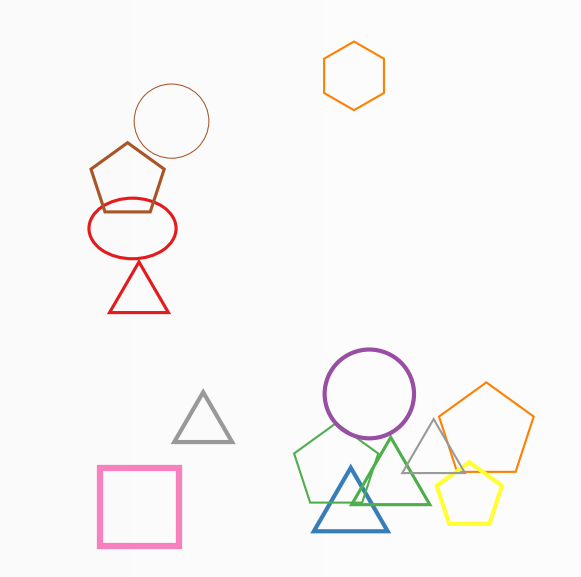[{"shape": "oval", "thickness": 1.5, "radius": 0.37, "center": [0.228, 0.604]}, {"shape": "triangle", "thickness": 1.5, "radius": 0.29, "center": [0.239, 0.487]}, {"shape": "triangle", "thickness": 2, "radius": 0.37, "center": [0.603, 0.116]}, {"shape": "triangle", "thickness": 1.5, "radius": 0.39, "center": [0.672, 0.164]}, {"shape": "pentagon", "thickness": 1, "radius": 0.38, "center": [0.578, 0.19]}, {"shape": "circle", "thickness": 2, "radius": 0.38, "center": [0.635, 0.317]}, {"shape": "pentagon", "thickness": 1, "radius": 0.43, "center": [0.837, 0.251]}, {"shape": "hexagon", "thickness": 1, "radius": 0.3, "center": [0.609, 0.868]}, {"shape": "pentagon", "thickness": 2, "radius": 0.29, "center": [0.807, 0.14]}, {"shape": "circle", "thickness": 0.5, "radius": 0.32, "center": [0.295, 0.789]}, {"shape": "pentagon", "thickness": 1.5, "radius": 0.33, "center": [0.22, 0.686]}, {"shape": "square", "thickness": 3, "radius": 0.34, "center": [0.239, 0.121]}, {"shape": "triangle", "thickness": 2, "radius": 0.29, "center": [0.35, 0.262]}, {"shape": "triangle", "thickness": 1, "radius": 0.31, "center": [0.746, 0.211]}]